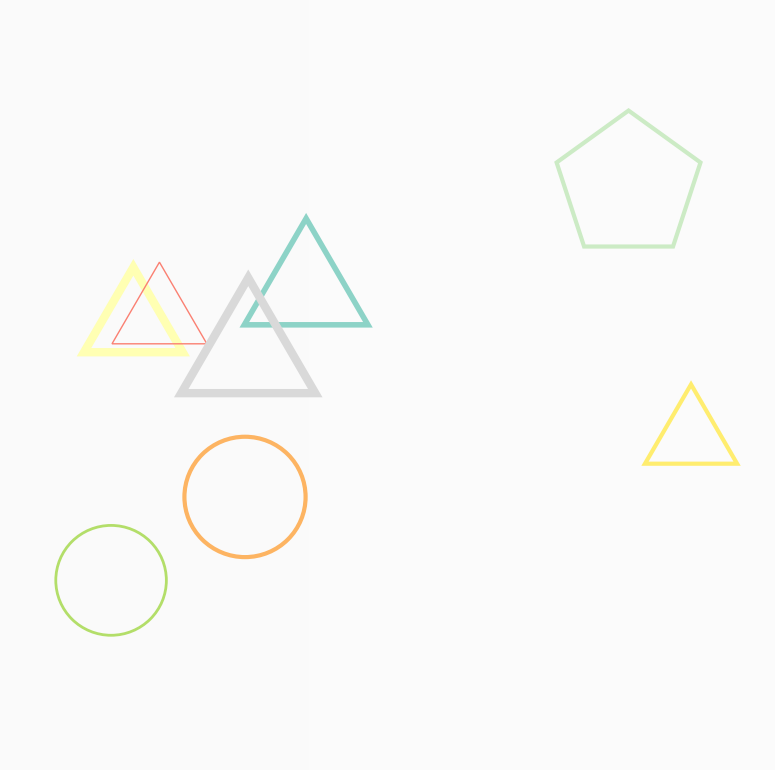[{"shape": "triangle", "thickness": 2, "radius": 0.46, "center": [0.395, 0.624]}, {"shape": "triangle", "thickness": 3, "radius": 0.37, "center": [0.172, 0.579]}, {"shape": "triangle", "thickness": 0.5, "radius": 0.35, "center": [0.206, 0.589]}, {"shape": "circle", "thickness": 1.5, "radius": 0.39, "center": [0.316, 0.355]}, {"shape": "circle", "thickness": 1, "radius": 0.36, "center": [0.143, 0.246]}, {"shape": "triangle", "thickness": 3, "radius": 0.5, "center": [0.32, 0.539]}, {"shape": "pentagon", "thickness": 1.5, "radius": 0.49, "center": [0.811, 0.759]}, {"shape": "triangle", "thickness": 1.5, "radius": 0.34, "center": [0.892, 0.432]}]